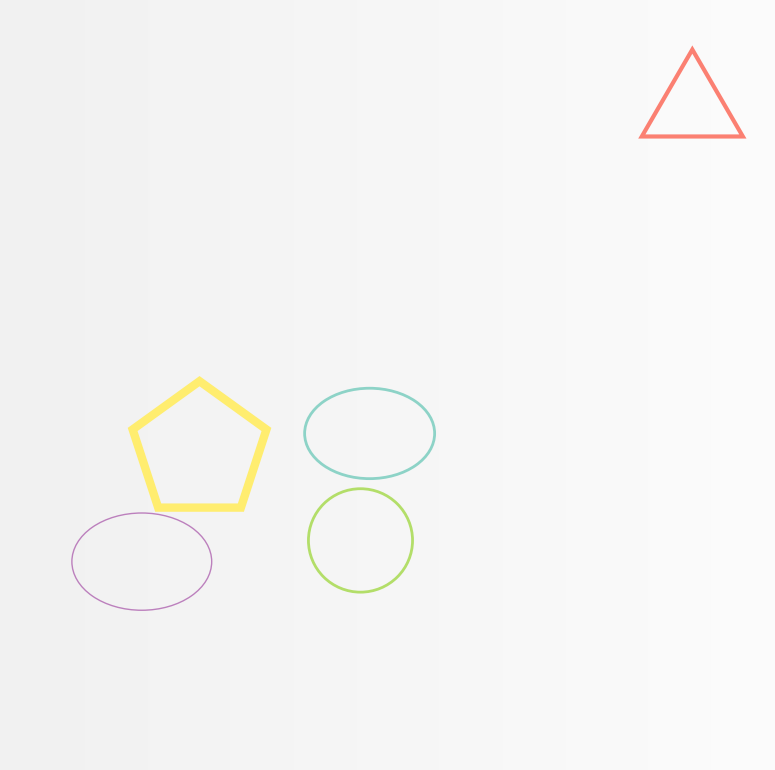[{"shape": "oval", "thickness": 1, "radius": 0.42, "center": [0.477, 0.437]}, {"shape": "triangle", "thickness": 1.5, "radius": 0.38, "center": [0.893, 0.86]}, {"shape": "circle", "thickness": 1, "radius": 0.34, "center": [0.465, 0.298]}, {"shape": "oval", "thickness": 0.5, "radius": 0.45, "center": [0.183, 0.271]}, {"shape": "pentagon", "thickness": 3, "radius": 0.45, "center": [0.257, 0.414]}]